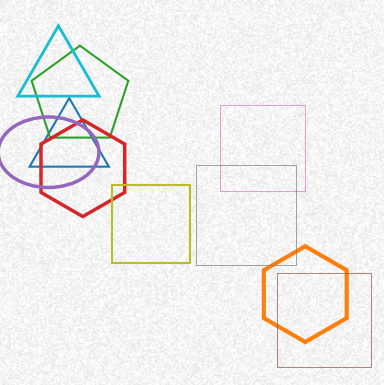[{"shape": "triangle", "thickness": 1.5, "radius": 0.59, "center": [0.18, 0.627]}, {"shape": "hexagon", "thickness": 3, "radius": 0.62, "center": [0.793, 0.236]}, {"shape": "pentagon", "thickness": 1.5, "radius": 0.66, "center": [0.208, 0.749]}, {"shape": "hexagon", "thickness": 2.5, "radius": 0.63, "center": [0.215, 0.563]}, {"shape": "oval", "thickness": 2.5, "radius": 0.65, "center": [0.126, 0.605]}, {"shape": "square", "thickness": 0.5, "radius": 0.61, "center": [0.841, 0.169]}, {"shape": "square", "thickness": 0.5, "radius": 0.56, "center": [0.681, 0.615]}, {"shape": "square", "thickness": 0.5, "radius": 0.65, "center": [0.639, 0.442]}, {"shape": "square", "thickness": 1.5, "radius": 0.51, "center": [0.392, 0.419]}, {"shape": "triangle", "thickness": 2, "radius": 0.61, "center": [0.152, 0.811]}]